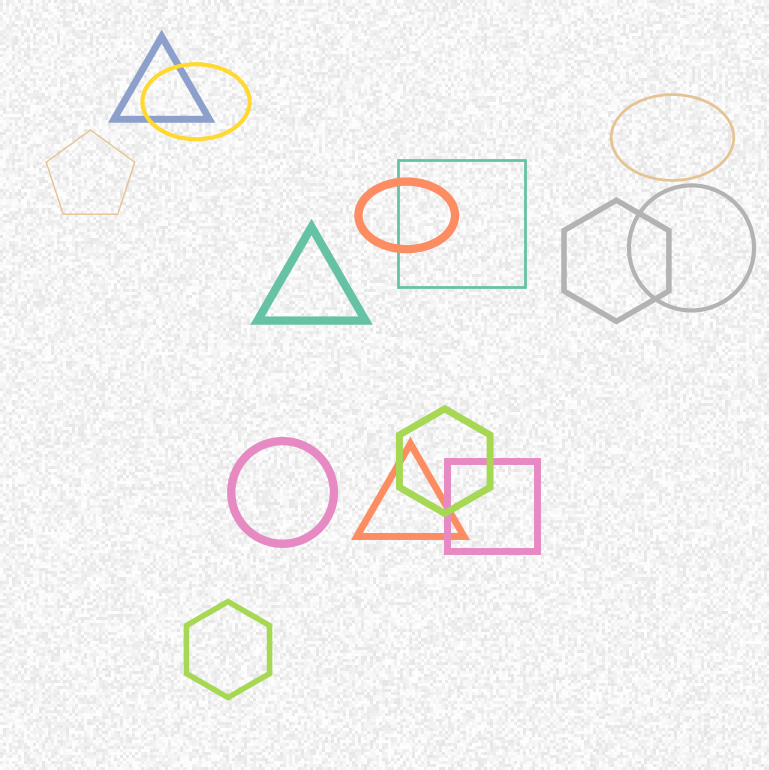[{"shape": "triangle", "thickness": 3, "radius": 0.41, "center": [0.405, 0.624]}, {"shape": "square", "thickness": 1, "radius": 0.41, "center": [0.599, 0.71]}, {"shape": "triangle", "thickness": 2.5, "radius": 0.4, "center": [0.533, 0.343]}, {"shape": "oval", "thickness": 3, "radius": 0.31, "center": [0.528, 0.72]}, {"shape": "triangle", "thickness": 2.5, "radius": 0.36, "center": [0.21, 0.881]}, {"shape": "circle", "thickness": 3, "radius": 0.33, "center": [0.367, 0.36]}, {"shape": "square", "thickness": 2.5, "radius": 0.29, "center": [0.639, 0.343]}, {"shape": "hexagon", "thickness": 2.5, "radius": 0.34, "center": [0.578, 0.401]}, {"shape": "hexagon", "thickness": 2, "radius": 0.31, "center": [0.296, 0.156]}, {"shape": "oval", "thickness": 1.5, "radius": 0.35, "center": [0.255, 0.868]}, {"shape": "pentagon", "thickness": 0.5, "radius": 0.3, "center": [0.117, 0.771]}, {"shape": "oval", "thickness": 1, "radius": 0.4, "center": [0.873, 0.821]}, {"shape": "hexagon", "thickness": 2, "radius": 0.39, "center": [0.801, 0.661]}, {"shape": "circle", "thickness": 1.5, "radius": 0.41, "center": [0.898, 0.678]}]